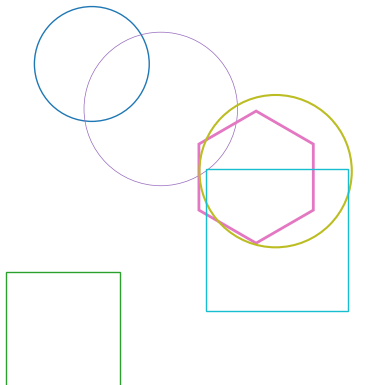[{"shape": "circle", "thickness": 1, "radius": 0.75, "center": [0.238, 0.834]}, {"shape": "square", "thickness": 1, "radius": 0.74, "center": [0.165, 0.145]}, {"shape": "circle", "thickness": 0.5, "radius": 1.0, "center": [0.418, 0.717]}, {"shape": "hexagon", "thickness": 2, "radius": 0.86, "center": [0.665, 0.54]}, {"shape": "circle", "thickness": 1.5, "radius": 0.99, "center": [0.716, 0.555]}, {"shape": "square", "thickness": 1, "radius": 0.92, "center": [0.719, 0.377]}]